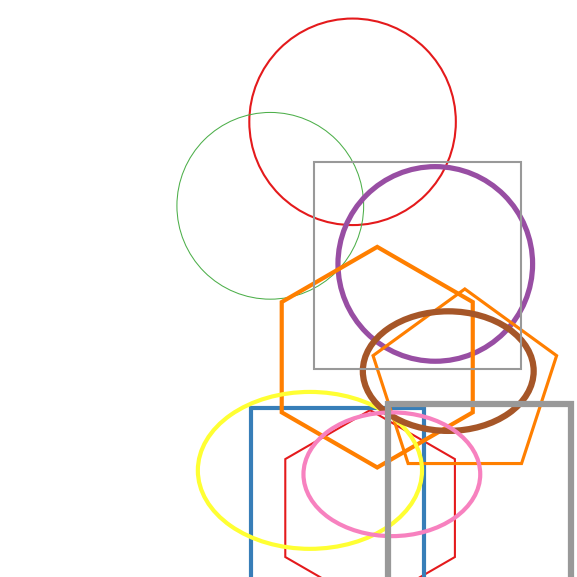[{"shape": "circle", "thickness": 1, "radius": 0.89, "center": [0.611, 0.788]}, {"shape": "hexagon", "thickness": 1, "radius": 0.85, "center": [0.641, 0.119]}, {"shape": "square", "thickness": 2, "radius": 0.75, "center": [0.584, 0.143]}, {"shape": "circle", "thickness": 0.5, "radius": 0.81, "center": [0.468, 0.643]}, {"shape": "circle", "thickness": 2.5, "radius": 0.84, "center": [0.754, 0.542]}, {"shape": "pentagon", "thickness": 1.5, "radius": 0.84, "center": [0.805, 0.332]}, {"shape": "hexagon", "thickness": 2, "radius": 0.95, "center": [0.653, 0.381]}, {"shape": "oval", "thickness": 2, "radius": 0.97, "center": [0.537, 0.185]}, {"shape": "oval", "thickness": 3, "radius": 0.74, "center": [0.776, 0.357]}, {"shape": "oval", "thickness": 2, "radius": 0.77, "center": [0.679, 0.178]}, {"shape": "square", "thickness": 1, "radius": 0.9, "center": [0.723, 0.539]}, {"shape": "square", "thickness": 3, "radius": 0.79, "center": [0.83, 0.141]}]